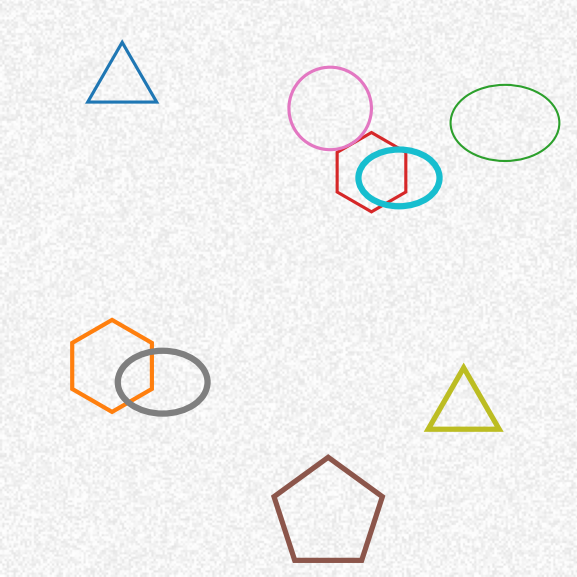[{"shape": "triangle", "thickness": 1.5, "radius": 0.34, "center": [0.212, 0.857]}, {"shape": "hexagon", "thickness": 2, "radius": 0.4, "center": [0.194, 0.366]}, {"shape": "oval", "thickness": 1, "radius": 0.47, "center": [0.874, 0.786]}, {"shape": "hexagon", "thickness": 1.5, "radius": 0.34, "center": [0.643, 0.701]}, {"shape": "pentagon", "thickness": 2.5, "radius": 0.49, "center": [0.568, 0.109]}, {"shape": "circle", "thickness": 1.5, "radius": 0.36, "center": [0.572, 0.811]}, {"shape": "oval", "thickness": 3, "radius": 0.39, "center": [0.282, 0.337]}, {"shape": "triangle", "thickness": 2.5, "radius": 0.35, "center": [0.803, 0.291]}, {"shape": "oval", "thickness": 3, "radius": 0.35, "center": [0.691, 0.691]}]